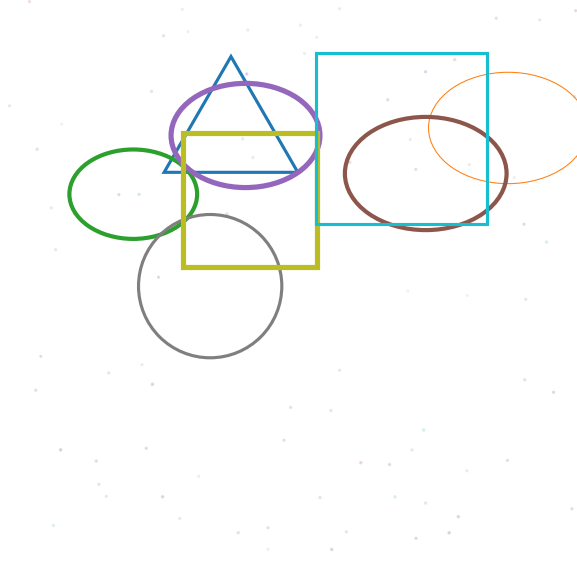[{"shape": "triangle", "thickness": 1.5, "radius": 0.67, "center": [0.4, 0.768]}, {"shape": "oval", "thickness": 0.5, "radius": 0.69, "center": [0.88, 0.778]}, {"shape": "oval", "thickness": 2, "radius": 0.55, "center": [0.231, 0.663]}, {"shape": "oval", "thickness": 2.5, "radius": 0.64, "center": [0.425, 0.765]}, {"shape": "oval", "thickness": 2, "radius": 0.7, "center": [0.737, 0.699]}, {"shape": "circle", "thickness": 1.5, "radius": 0.62, "center": [0.364, 0.504]}, {"shape": "square", "thickness": 2.5, "radius": 0.58, "center": [0.433, 0.653]}, {"shape": "square", "thickness": 1.5, "radius": 0.74, "center": [0.695, 0.76]}]